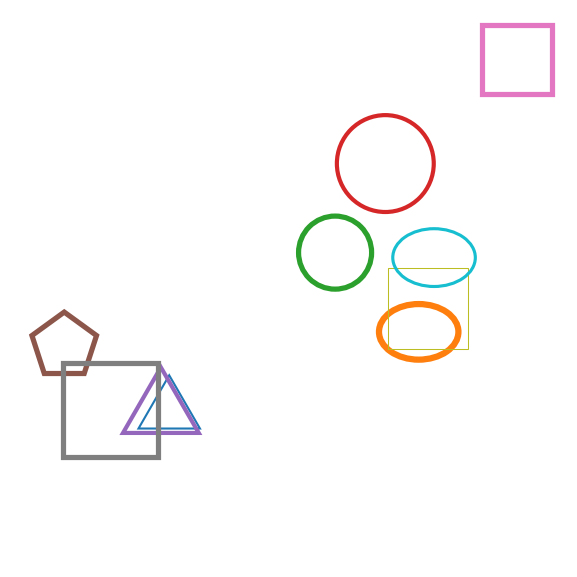[{"shape": "triangle", "thickness": 1, "radius": 0.31, "center": [0.293, 0.288]}, {"shape": "oval", "thickness": 3, "radius": 0.34, "center": [0.725, 0.424]}, {"shape": "circle", "thickness": 2.5, "radius": 0.32, "center": [0.58, 0.562]}, {"shape": "circle", "thickness": 2, "radius": 0.42, "center": [0.667, 0.716]}, {"shape": "triangle", "thickness": 2, "radius": 0.38, "center": [0.279, 0.287]}, {"shape": "pentagon", "thickness": 2.5, "radius": 0.29, "center": [0.111, 0.4]}, {"shape": "square", "thickness": 2.5, "radius": 0.3, "center": [0.896, 0.896]}, {"shape": "square", "thickness": 2.5, "radius": 0.41, "center": [0.192, 0.289]}, {"shape": "square", "thickness": 0.5, "radius": 0.35, "center": [0.741, 0.465]}, {"shape": "oval", "thickness": 1.5, "radius": 0.36, "center": [0.752, 0.553]}]